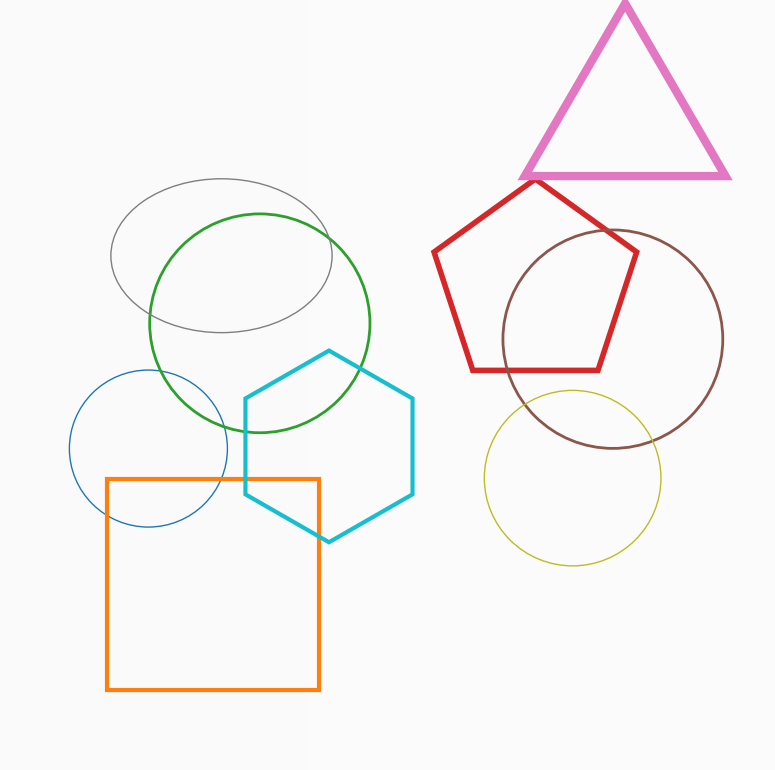[{"shape": "circle", "thickness": 0.5, "radius": 0.51, "center": [0.191, 0.417]}, {"shape": "square", "thickness": 1.5, "radius": 0.68, "center": [0.275, 0.241]}, {"shape": "circle", "thickness": 1, "radius": 0.71, "center": [0.335, 0.58]}, {"shape": "pentagon", "thickness": 2, "radius": 0.69, "center": [0.691, 0.63]}, {"shape": "circle", "thickness": 1, "radius": 0.71, "center": [0.791, 0.56]}, {"shape": "triangle", "thickness": 3, "radius": 0.75, "center": [0.807, 0.846]}, {"shape": "oval", "thickness": 0.5, "radius": 0.71, "center": [0.286, 0.668]}, {"shape": "circle", "thickness": 0.5, "radius": 0.57, "center": [0.739, 0.379]}, {"shape": "hexagon", "thickness": 1.5, "radius": 0.62, "center": [0.424, 0.42]}]